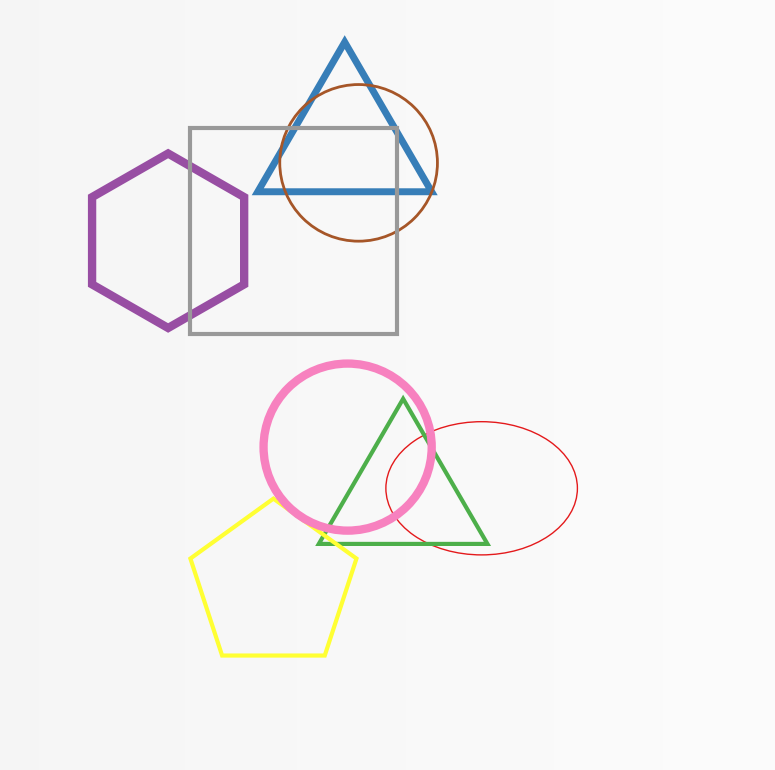[{"shape": "oval", "thickness": 0.5, "radius": 0.62, "center": [0.621, 0.366]}, {"shape": "triangle", "thickness": 2.5, "radius": 0.65, "center": [0.445, 0.816]}, {"shape": "triangle", "thickness": 1.5, "radius": 0.63, "center": [0.52, 0.356]}, {"shape": "hexagon", "thickness": 3, "radius": 0.57, "center": [0.217, 0.687]}, {"shape": "pentagon", "thickness": 1.5, "radius": 0.56, "center": [0.353, 0.24]}, {"shape": "circle", "thickness": 1, "radius": 0.51, "center": [0.463, 0.788]}, {"shape": "circle", "thickness": 3, "radius": 0.54, "center": [0.449, 0.419]}, {"shape": "square", "thickness": 1.5, "radius": 0.67, "center": [0.379, 0.7]}]